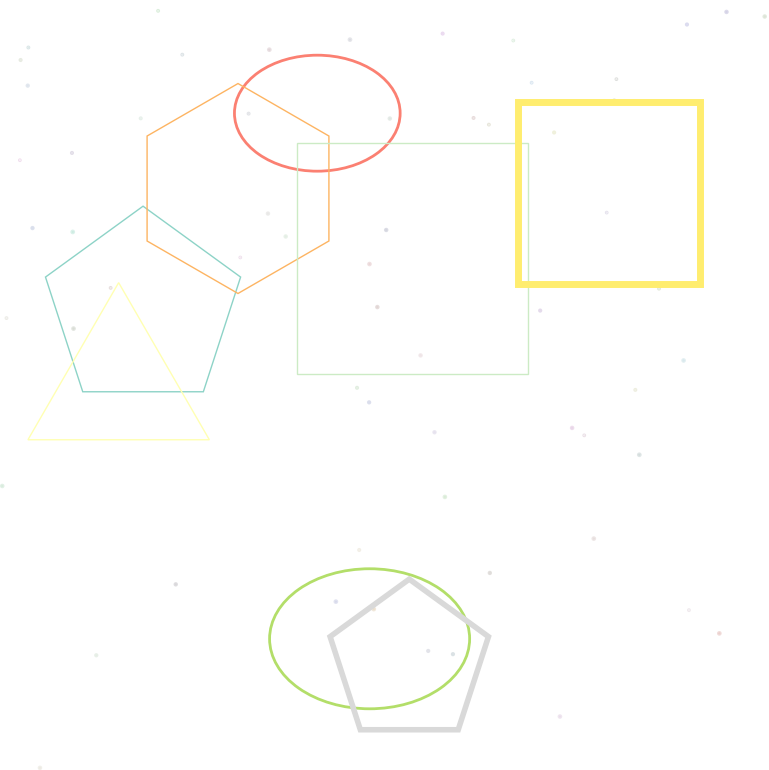[{"shape": "pentagon", "thickness": 0.5, "radius": 0.67, "center": [0.186, 0.599]}, {"shape": "triangle", "thickness": 0.5, "radius": 0.68, "center": [0.154, 0.497]}, {"shape": "oval", "thickness": 1, "radius": 0.54, "center": [0.412, 0.853]}, {"shape": "hexagon", "thickness": 0.5, "radius": 0.68, "center": [0.309, 0.755]}, {"shape": "oval", "thickness": 1, "radius": 0.65, "center": [0.48, 0.17]}, {"shape": "pentagon", "thickness": 2, "radius": 0.54, "center": [0.532, 0.14]}, {"shape": "square", "thickness": 0.5, "radius": 0.75, "center": [0.535, 0.664]}, {"shape": "square", "thickness": 2.5, "radius": 0.59, "center": [0.791, 0.749]}]